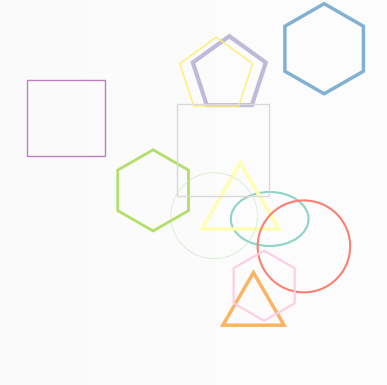[{"shape": "oval", "thickness": 1.5, "radius": 0.5, "center": [0.696, 0.431]}, {"shape": "triangle", "thickness": 2.5, "radius": 0.57, "center": [0.62, 0.463]}, {"shape": "pentagon", "thickness": 3, "radius": 0.5, "center": [0.592, 0.807]}, {"shape": "circle", "thickness": 1.5, "radius": 0.6, "center": [0.784, 0.36]}, {"shape": "hexagon", "thickness": 2.5, "radius": 0.58, "center": [0.837, 0.873]}, {"shape": "triangle", "thickness": 2.5, "radius": 0.46, "center": [0.654, 0.201]}, {"shape": "hexagon", "thickness": 2, "radius": 0.53, "center": [0.395, 0.505]}, {"shape": "hexagon", "thickness": 1.5, "radius": 0.46, "center": [0.682, 0.258]}, {"shape": "square", "thickness": 1, "radius": 0.59, "center": [0.575, 0.61]}, {"shape": "square", "thickness": 1, "radius": 0.5, "center": [0.17, 0.694]}, {"shape": "circle", "thickness": 0.5, "radius": 0.56, "center": [0.553, 0.44]}, {"shape": "pentagon", "thickness": 1, "radius": 0.49, "center": [0.558, 0.804]}]